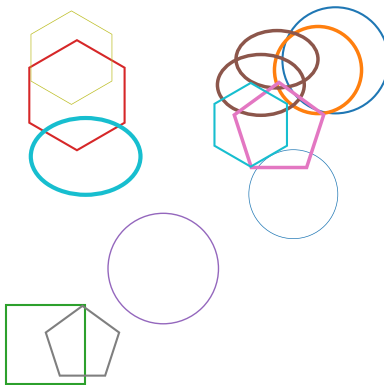[{"shape": "circle", "thickness": 0.5, "radius": 0.58, "center": [0.762, 0.496]}, {"shape": "circle", "thickness": 1.5, "radius": 0.69, "center": [0.871, 0.843]}, {"shape": "circle", "thickness": 2.5, "radius": 0.57, "center": [0.826, 0.818]}, {"shape": "square", "thickness": 1.5, "radius": 0.51, "center": [0.118, 0.105]}, {"shape": "hexagon", "thickness": 1.5, "radius": 0.71, "center": [0.2, 0.753]}, {"shape": "circle", "thickness": 1, "radius": 0.72, "center": [0.424, 0.302]}, {"shape": "oval", "thickness": 2.5, "radius": 0.53, "center": [0.719, 0.846]}, {"shape": "oval", "thickness": 2.5, "radius": 0.56, "center": [0.678, 0.779]}, {"shape": "pentagon", "thickness": 2.5, "radius": 0.61, "center": [0.725, 0.664]}, {"shape": "pentagon", "thickness": 1.5, "radius": 0.5, "center": [0.214, 0.105]}, {"shape": "hexagon", "thickness": 0.5, "radius": 0.61, "center": [0.186, 0.85]}, {"shape": "oval", "thickness": 3, "radius": 0.71, "center": [0.222, 0.594]}, {"shape": "hexagon", "thickness": 1.5, "radius": 0.54, "center": [0.651, 0.676]}]